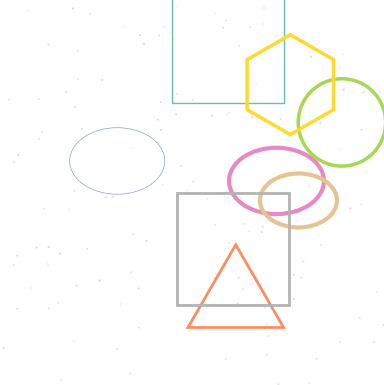[{"shape": "square", "thickness": 1, "radius": 0.73, "center": [0.593, 0.878]}, {"shape": "triangle", "thickness": 2, "radius": 0.72, "center": [0.612, 0.221]}, {"shape": "oval", "thickness": 0.5, "radius": 0.62, "center": [0.304, 0.582]}, {"shape": "oval", "thickness": 3, "radius": 0.62, "center": [0.718, 0.53]}, {"shape": "circle", "thickness": 2.5, "radius": 0.57, "center": [0.888, 0.682]}, {"shape": "hexagon", "thickness": 2.5, "radius": 0.65, "center": [0.754, 0.78]}, {"shape": "oval", "thickness": 3, "radius": 0.5, "center": [0.775, 0.479]}, {"shape": "square", "thickness": 2, "radius": 0.72, "center": [0.605, 0.353]}]